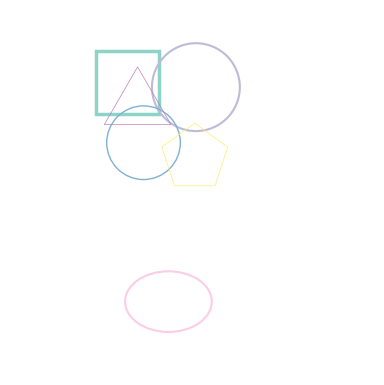[{"shape": "square", "thickness": 2.5, "radius": 0.41, "center": [0.33, 0.785]}, {"shape": "circle", "thickness": 1.5, "radius": 0.57, "center": [0.509, 0.774]}, {"shape": "circle", "thickness": 1, "radius": 0.48, "center": [0.373, 0.629]}, {"shape": "oval", "thickness": 1.5, "radius": 0.56, "center": [0.438, 0.217]}, {"shape": "triangle", "thickness": 0.5, "radius": 0.5, "center": [0.357, 0.726]}, {"shape": "pentagon", "thickness": 0.5, "radius": 0.45, "center": [0.506, 0.59]}]